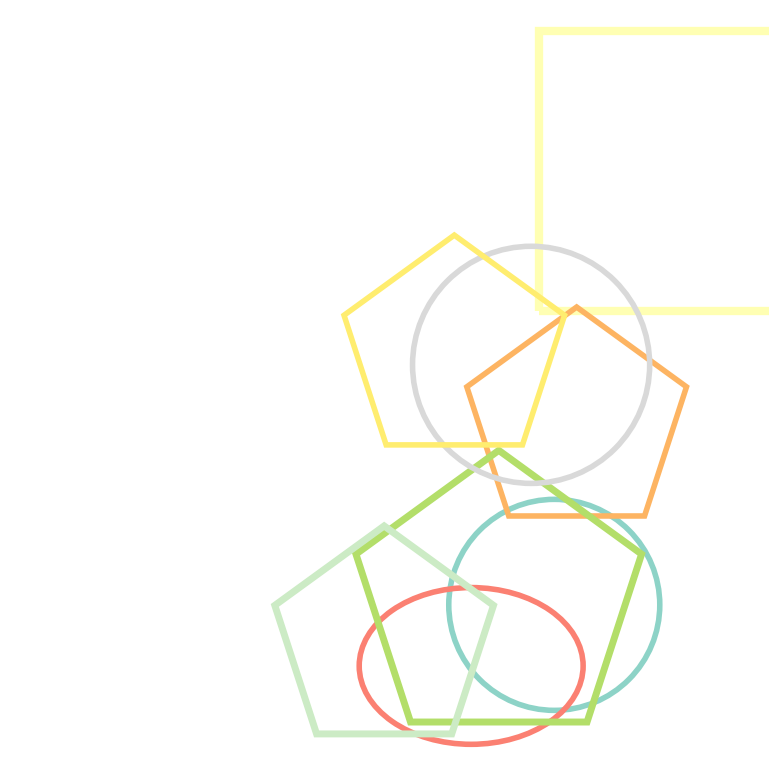[{"shape": "circle", "thickness": 2, "radius": 0.69, "center": [0.72, 0.214]}, {"shape": "square", "thickness": 3, "radius": 0.91, "center": [0.881, 0.778]}, {"shape": "oval", "thickness": 2, "radius": 0.73, "center": [0.612, 0.135]}, {"shape": "pentagon", "thickness": 2, "radius": 0.75, "center": [0.749, 0.451]}, {"shape": "pentagon", "thickness": 2.5, "radius": 0.98, "center": [0.648, 0.22]}, {"shape": "circle", "thickness": 2, "radius": 0.77, "center": [0.69, 0.526]}, {"shape": "pentagon", "thickness": 2.5, "radius": 0.75, "center": [0.499, 0.168]}, {"shape": "pentagon", "thickness": 2, "radius": 0.75, "center": [0.59, 0.544]}]